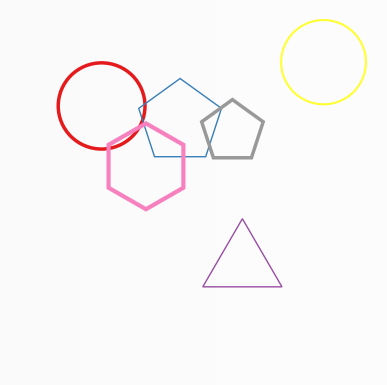[{"shape": "circle", "thickness": 2.5, "radius": 0.56, "center": [0.262, 0.725]}, {"shape": "pentagon", "thickness": 1, "radius": 0.56, "center": [0.465, 0.684]}, {"shape": "triangle", "thickness": 1, "radius": 0.59, "center": [0.626, 0.314]}, {"shape": "circle", "thickness": 1.5, "radius": 0.55, "center": [0.835, 0.838]}, {"shape": "hexagon", "thickness": 3, "radius": 0.56, "center": [0.377, 0.568]}, {"shape": "pentagon", "thickness": 2.5, "radius": 0.42, "center": [0.6, 0.658]}]